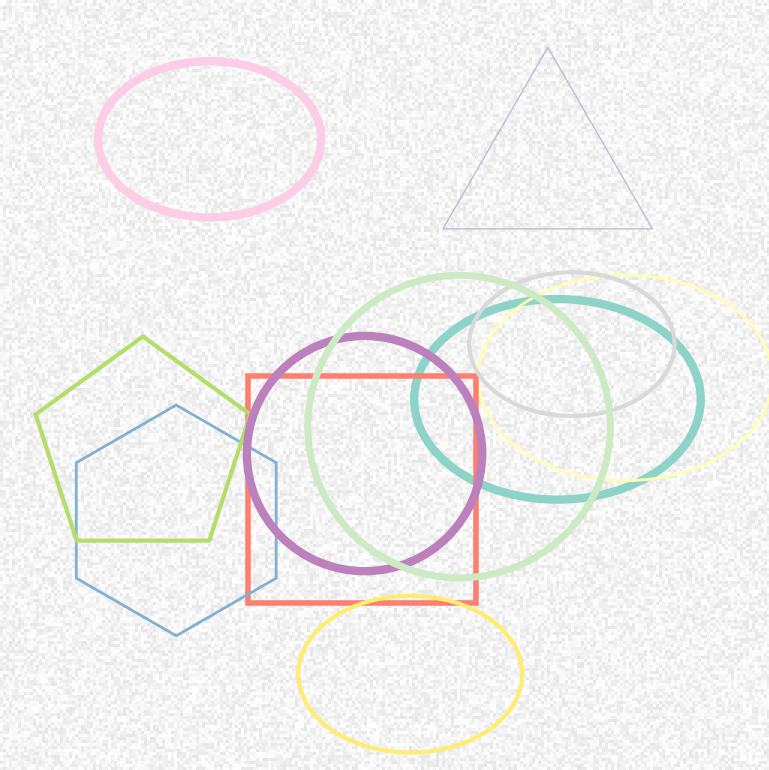[{"shape": "oval", "thickness": 3, "radius": 0.93, "center": [0.724, 0.481]}, {"shape": "oval", "thickness": 1, "radius": 0.95, "center": [0.812, 0.509]}, {"shape": "triangle", "thickness": 0.5, "radius": 0.79, "center": [0.711, 0.781]}, {"shape": "square", "thickness": 2, "radius": 0.74, "center": [0.47, 0.364]}, {"shape": "hexagon", "thickness": 1, "radius": 0.75, "center": [0.229, 0.324]}, {"shape": "pentagon", "thickness": 1.5, "radius": 0.73, "center": [0.186, 0.416]}, {"shape": "oval", "thickness": 3, "radius": 0.72, "center": [0.272, 0.819]}, {"shape": "oval", "thickness": 1.5, "radius": 0.67, "center": [0.743, 0.553]}, {"shape": "circle", "thickness": 3, "radius": 0.76, "center": [0.473, 0.411]}, {"shape": "circle", "thickness": 2.5, "radius": 0.98, "center": [0.596, 0.446]}, {"shape": "oval", "thickness": 1.5, "radius": 0.73, "center": [0.533, 0.124]}]